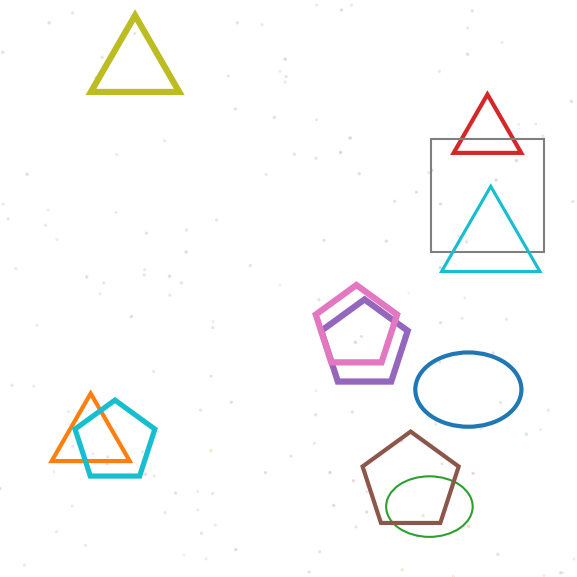[{"shape": "oval", "thickness": 2, "radius": 0.46, "center": [0.811, 0.325]}, {"shape": "triangle", "thickness": 2, "radius": 0.39, "center": [0.157, 0.24]}, {"shape": "oval", "thickness": 1, "radius": 0.37, "center": [0.744, 0.122]}, {"shape": "triangle", "thickness": 2, "radius": 0.34, "center": [0.844, 0.768]}, {"shape": "pentagon", "thickness": 3, "radius": 0.39, "center": [0.631, 0.402]}, {"shape": "pentagon", "thickness": 2, "radius": 0.44, "center": [0.711, 0.164]}, {"shape": "pentagon", "thickness": 3, "radius": 0.37, "center": [0.617, 0.432]}, {"shape": "square", "thickness": 1, "radius": 0.49, "center": [0.845, 0.661]}, {"shape": "triangle", "thickness": 3, "radius": 0.44, "center": [0.234, 0.884]}, {"shape": "triangle", "thickness": 1.5, "radius": 0.49, "center": [0.85, 0.578]}, {"shape": "pentagon", "thickness": 2.5, "radius": 0.36, "center": [0.199, 0.234]}]